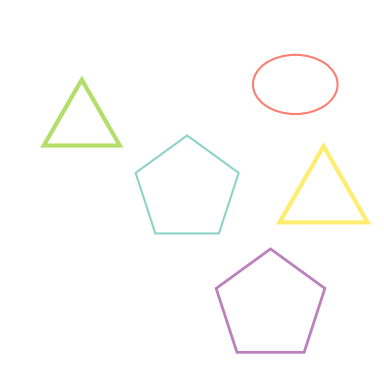[{"shape": "pentagon", "thickness": 1.5, "radius": 0.7, "center": [0.486, 0.507]}, {"shape": "oval", "thickness": 1.5, "radius": 0.55, "center": [0.767, 0.781]}, {"shape": "triangle", "thickness": 3, "radius": 0.57, "center": [0.212, 0.679]}, {"shape": "pentagon", "thickness": 2, "radius": 0.74, "center": [0.703, 0.205]}, {"shape": "triangle", "thickness": 3, "radius": 0.66, "center": [0.84, 0.488]}]